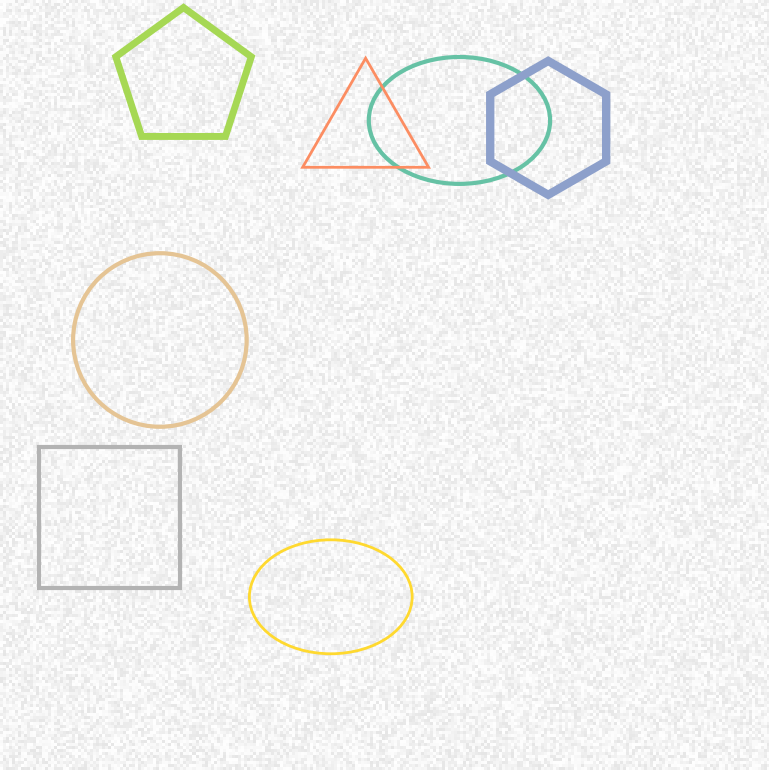[{"shape": "oval", "thickness": 1.5, "radius": 0.59, "center": [0.597, 0.844]}, {"shape": "triangle", "thickness": 1, "radius": 0.47, "center": [0.475, 0.83]}, {"shape": "hexagon", "thickness": 3, "radius": 0.43, "center": [0.712, 0.834]}, {"shape": "pentagon", "thickness": 2.5, "radius": 0.46, "center": [0.238, 0.898]}, {"shape": "oval", "thickness": 1, "radius": 0.53, "center": [0.43, 0.225]}, {"shape": "circle", "thickness": 1.5, "radius": 0.56, "center": [0.208, 0.558]}, {"shape": "square", "thickness": 1.5, "radius": 0.46, "center": [0.142, 0.328]}]